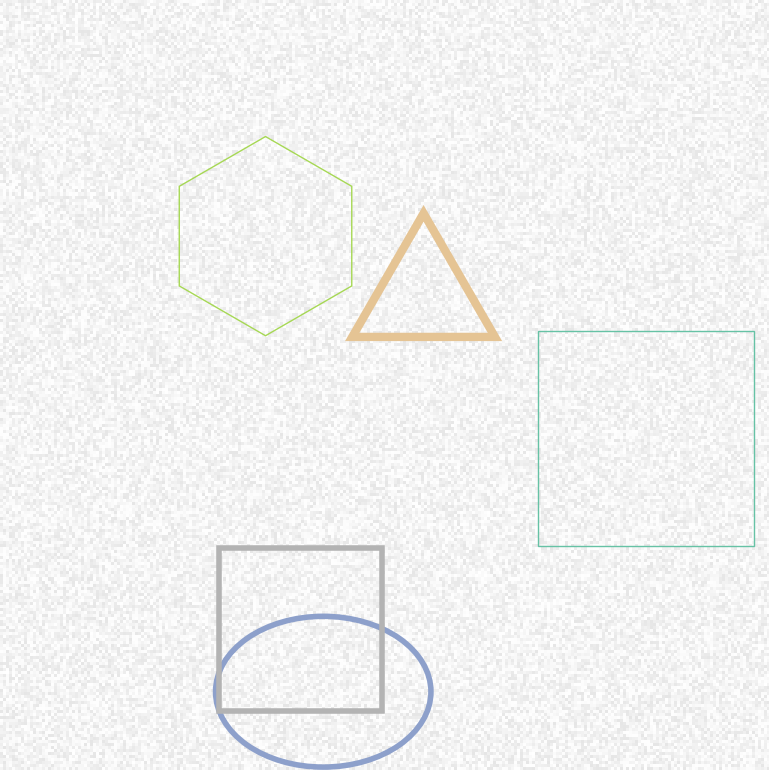[{"shape": "square", "thickness": 0.5, "radius": 0.7, "center": [0.839, 0.43]}, {"shape": "oval", "thickness": 2, "radius": 0.7, "center": [0.42, 0.102]}, {"shape": "hexagon", "thickness": 0.5, "radius": 0.65, "center": [0.345, 0.693]}, {"shape": "triangle", "thickness": 3, "radius": 0.54, "center": [0.55, 0.616]}, {"shape": "square", "thickness": 2, "radius": 0.53, "center": [0.39, 0.182]}]